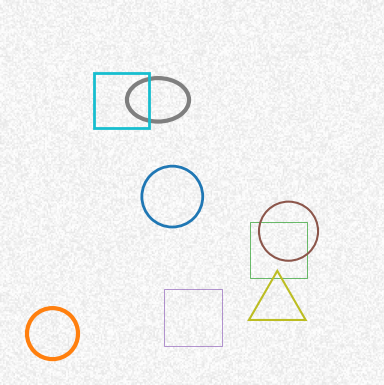[{"shape": "circle", "thickness": 2, "radius": 0.4, "center": [0.448, 0.489]}, {"shape": "circle", "thickness": 3, "radius": 0.33, "center": [0.136, 0.133]}, {"shape": "square", "thickness": 0.5, "radius": 0.36, "center": [0.723, 0.352]}, {"shape": "square", "thickness": 0.5, "radius": 0.37, "center": [0.501, 0.175]}, {"shape": "circle", "thickness": 1.5, "radius": 0.38, "center": [0.749, 0.4]}, {"shape": "oval", "thickness": 3, "radius": 0.4, "center": [0.41, 0.741]}, {"shape": "triangle", "thickness": 1.5, "radius": 0.43, "center": [0.72, 0.211]}, {"shape": "square", "thickness": 2, "radius": 0.35, "center": [0.316, 0.739]}]